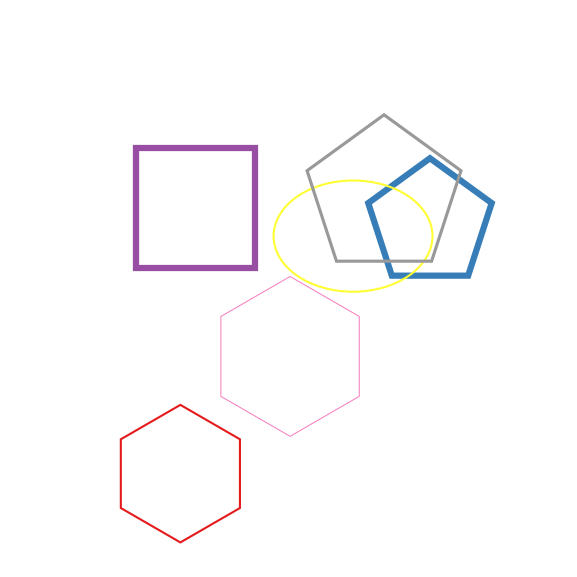[{"shape": "hexagon", "thickness": 1, "radius": 0.6, "center": [0.312, 0.179]}, {"shape": "pentagon", "thickness": 3, "radius": 0.56, "center": [0.745, 0.613]}, {"shape": "square", "thickness": 3, "radius": 0.52, "center": [0.338, 0.639]}, {"shape": "oval", "thickness": 1, "radius": 0.69, "center": [0.611, 0.59]}, {"shape": "hexagon", "thickness": 0.5, "radius": 0.69, "center": [0.502, 0.382]}, {"shape": "pentagon", "thickness": 1.5, "radius": 0.7, "center": [0.665, 0.66]}]